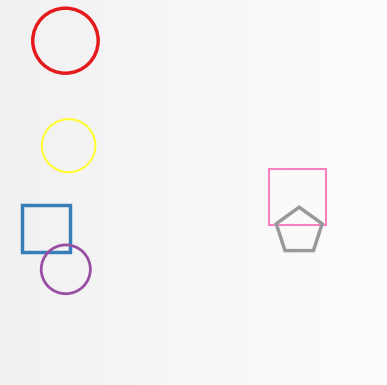[{"shape": "circle", "thickness": 2.5, "radius": 0.42, "center": [0.169, 0.894]}, {"shape": "square", "thickness": 2.5, "radius": 0.31, "center": [0.119, 0.406]}, {"shape": "circle", "thickness": 2, "radius": 0.32, "center": [0.17, 0.3]}, {"shape": "circle", "thickness": 1.5, "radius": 0.34, "center": [0.177, 0.622]}, {"shape": "square", "thickness": 1.5, "radius": 0.37, "center": [0.767, 0.488]}, {"shape": "pentagon", "thickness": 2.5, "radius": 0.31, "center": [0.772, 0.4]}]